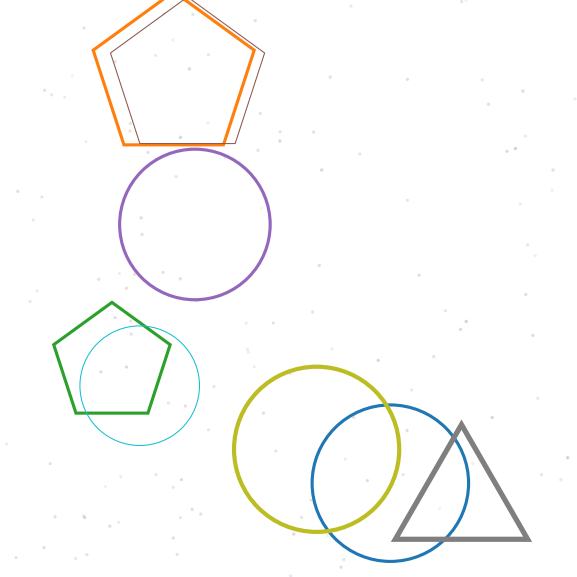[{"shape": "circle", "thickness": 1.5, "radius": 0.68, "center": [0.676, 0.162]}, {"shape": "pentagon", "thickness": 1.5, "radius": 0.73, "center": [0.301, 0.867]}, {"shape": "pentagon", "thickness": 1.5, "radius": 0.53, "center": [0.194, 0.37]}, {"shape": "circle", "thickness": 1.5, "radius": 0.65, "center": [0.337, 0.61]}, {"shape": "pentagon", "thickness": 0.5, "radius": 0.7, "center": [0.325, 0.864]}, {"shape": "triangle", "thickness": 2.5, "radius": 0.66, "center": [0.799, 0.131]}, {"shape": "circle", "thickness": 2, "radius": 0.72, "center": [0.548, 0.221]}, {"shape": "circle", "thickness": 0.5, "radius": 0.52, "center": [0.242, 0.331]}]